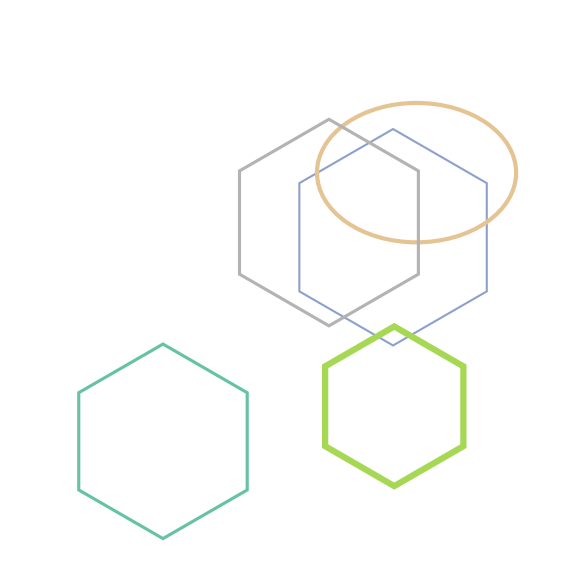[{"shape": "hexagon", "thickness": 1.5, "radius": 0.84, "center": [0.282, 0.235]}, {"shape": "hexagon", "thickness": 1, "radius": 0.94, "center": [0.681, 0.588]}, {"shape": "hexagon", "thickness": 3, "radius": 0.69, "center": [0.683, 0.296]}, {"shape": "oval", "thickness": 2, "radius": 0.86, "center": [0.721, 0.7]}, {"shape": "hexagon", "thickness": 1.5, "radius": 0.89, "center": [0.57, 0.614]}]